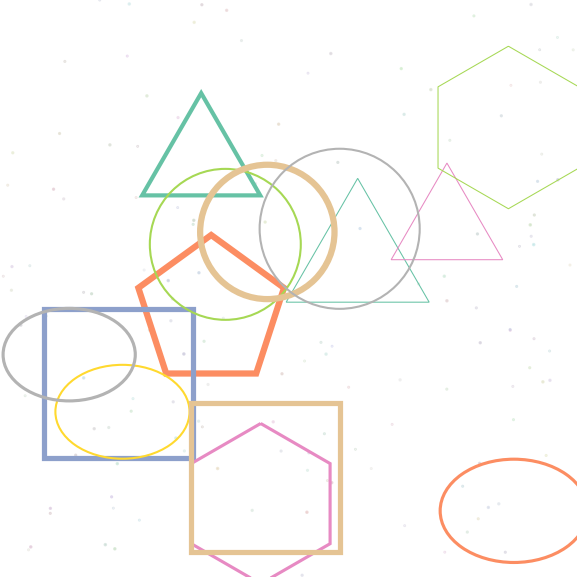[{"shape": "triangle", "thickness": 2, "radius": 0.59, "center": [0.348, 0.72]}, {"shape": "triangle", "thickness": 0.5, "radius": 0.71, "center": [0.619, 0.547]}, {"shape": "pentagon", "thickness": 3, "radius": 0.66, "center": [0.366, 0.46]}, {"shape": "oval", "thickness": 1.5, "radius": 0.64, "center": [0.89, 0.115]}, {"shape": "square", "thickness": 2.5, "radius": 0.64, "center": [0.205, 0.335]}, {"shape": "triangle", "thickness": 0.5, "radius": 0.56, "center": [0.774, 0.605]}, {"shape": "hexagon", "thickness": 1.5, "radius": 0.69, "center": [0.451, 0.127]}, {"shape": "circle", "thickness": 1, "radius": 0.65, "center": [0.39, 0.576]}, {"shape": "hexagon", "thickness": 0.5, "radius": 0.7, "center": [0.88, 0.778]}, {"shape": "oval", "thickness": 1, "radius": 0.58, "center": [0.212, 0.286]}, {"shape": "circle", "thickness": 3, "radius": 0.58, "center": [0.463, 0.598]}, {"shape": "square", "thickness": 2.5, "radius": 0.64, "center": [0.46, 0.172]}, {"shape": "circle", "thickness": 1, "radius": 0.69, "center": [0.588, 0.603]}, {"shape": "oval", "thickness": 1.5, "radius": 0.57, "center": [0.12, 0.385]}]